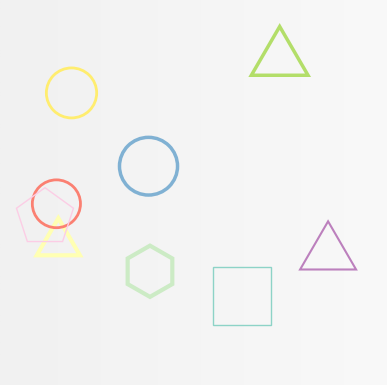[{"shape": "square", "thickness": 1, "radius": 0.38, "center": [0.624, 0.232]}, {"shape": "triangle", "thickness": 3, "radius": 0.32, "center": [0.151, 0.369]}, {"shape": "circle", "thickness": 2, "radius": 0.31, "center": [0.146, 0.471]}, {"shape": "circle", "thickness": 2.5, "radius": 0.37, "center": [0.383, 0.568]}, {"shape": "triangle", "thickness": 2.5, "radius": 0.42, "center": [0.722, 0.847]}, {"shape": "pentagon", "thickness": 1, "radius": 0.39, "center": [0.116, 0.435]}, {"shape": "triangle", "thickness": 1.5, "radius": 0.42, "center": [0.847, 0.342]}, {"shape": "hexagon", "thickness": 3, "radius": 0.33, "center": [0.387, 0.295]}, {"shape": "circle", "thickness": 2, "radius": 0.32, "center": [0.185, 0.759]}]